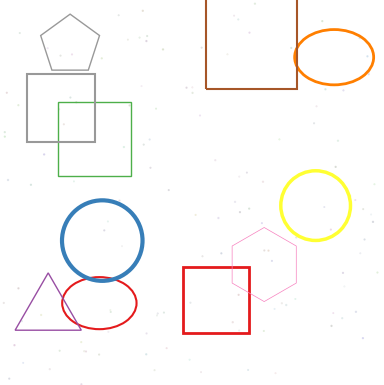[{"shape": "square", "thickness": 2, "radius": 0.43, "center": [0.56, 0.22]}, {"shape": "oval", "thickness": 1.5, "radius": 0.48, "center": [0.258, 0.213]}, {"shape": "circle", "thickness": 3, "radius": 0.52, "center": [0.266, 0.375]}, {"shape": "square", "thickness": 1, "radius": 0.48, "center": [0.245, 0.639]}, {"shape": "triangle", "thickness": 1, "radius": 0.5, "center": [0.125, 0.192]}, {"shape": "oval", "thickness": 2, "radius": 0.51, "center": [0.868, 0.851]}, {"shape": "circle", "thickness": 2.5, "radius": 0.45, "center": [0.82, 0.466]}, {"shape": "square", "thickness": 1.5, "radius": 0.6, "center": [0.653, 0.887]}, {"shape": "hexagon", "thickness": 0.5, "radius": 0.48, "center": [0.686, 0.313]}, {"shape": "square", "thickness": 1.5, "radius": 0.44, "center": [0.159, 0.72]}, {"shape": "pentagon", "thickness": 1, "radius": 0.4, "center": [0.182, 0.883]}]